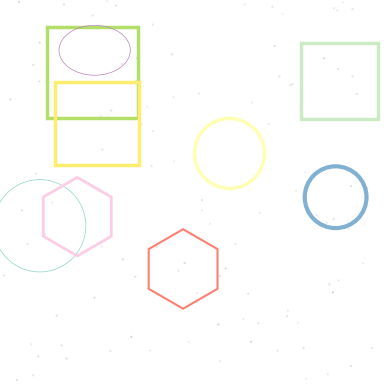[{"shape": "circle", "thickness": 0.5, "radius": 0.6, "center": [0.103, 0.414]}, {"shape": "circle", "thickness": 2.5, "radius": 0.45, "center": [0.596, 0.601]}, {"shape": "hexagon", "thickness": 1.5, "radius": 0.52, "center": [0.476, 0.301]}, {"shape": "circle", "thickness": 3, "radius": 0.4, "center": [0.872, 0.488]}, {"shape": "square", "thickness": 2.5, "radius": 0.59, "center": [0.24, 0.811]}, {"shape": "hexagon", "thickness": 2, "radius": 0.51, "center": [0.201, 0.437]}, {"shape": "oval", "thickness": 0.5, "radius": 0.46, "center": [0.246, 0.869]}, {"shape": "square", "thickness": 2.5, "radius": 0.5, "center": [0.882, 0.79]}, {"shape": "square", "thickness": 2.5, "radius": 0.54, "center": [0.253, 0.679]}]